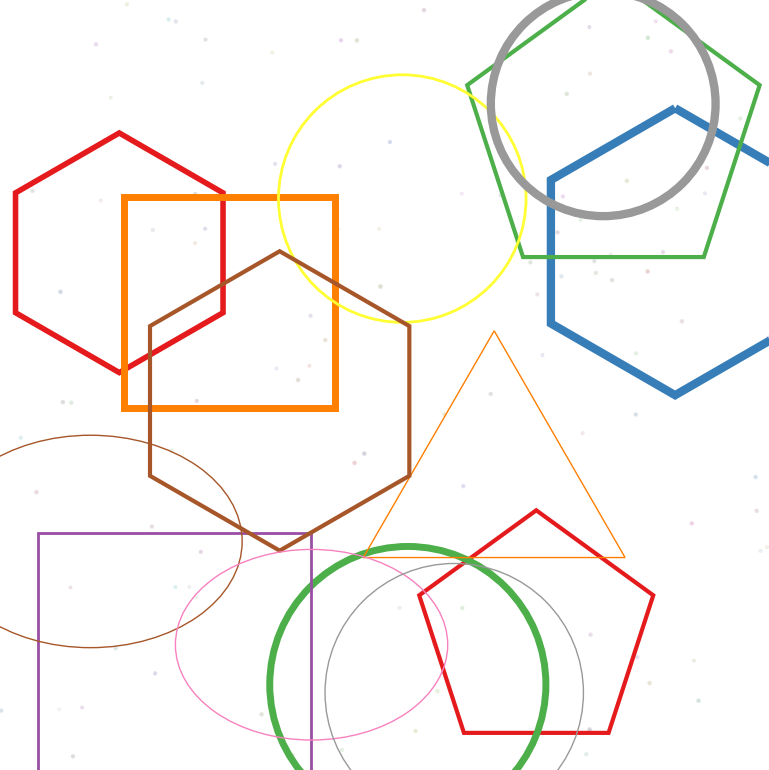[{"shape": "hexagon", "thickness": 2, "radius": 0.78, "center": [0.155, 0.672]}, {"shape": "pentagon", "thickness": 1.5, "radius": 0.8, "center": [0.696, 0.177]}, {"shape": "hexagon", "thickness": 3, "radius": 0.93, "center": [0.877, 0.673]}, {"shape": "pentagon", "thickness": 1.5, "radius": 1.0, "center": [0.797, 0.828]}, {"shape": "circle", "thickness": 2.5, "radius": 0.9, "center": [0.53, 0.111]}, {"shape": "square", "thickness": 1, "radius": 0.89, "center": [0.226, 0.13]}, {"shape": "square", "thickness": 2.5, "radius": 0.68, "center": [0.299, 0.607]}, {"shape": "triangle", "thickness": 0.5, "radius": 0.98, "center": [0.642, 0.374]}, {"shape": "circle", "thickness": 1, "radius": 0.8, "center": [0.522, 0.742]}, {"shape": "hexagon", "thickness": 1.5, "radius": 0.97, "center": [0.363, 0.479]}, {"shape": "oval", "thickness": 0.5, "radius": 0.99, "center": [0.117, 0.297]}, {"shape": "oval", "thickness": 0.5, "radius": 0.88, "center": [0.405, 0.163]}, {"shape": "circle", "thickness": 0.5, "radius": 0.84, "center": [0.59, 0.1]}, {"shape": "circle", "thickness": 3, "radius": 0.73, "center": [0.783, 0.865]}]